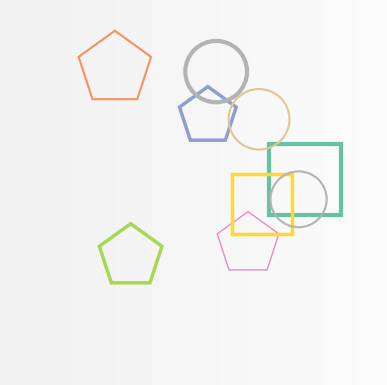[{"shape": "square", "thickness": 3, "radius": 0.46, "center": [0.787, 0.533]}, {"shape": "pentagon", "thickness": 1.5, "radius": 0.49, "center": [0.296, 0.822]}, {"shape": "pentagon", "thickness": 2.5, "radius": 0.38, "center": [0.536, 0.698]}, {"shape": "pentagon", "thickness": 1, "radius": 0.42, "center": [0.64, 0.367]}, {"shape": "pentagon", "thickness": 2.5, "radius": 0.42, "center": [0.337, 0.334]}, {"shape": "square", "thickness": 2.5, "radius": 0.39, "center": [0.677, 0.471]}, {"shape": "circle", "thickness": 1.5, "radius": 0.39, "center": [0.669, 0.69]}, {"shape": "circle", "thickness": 1.5, "radius": 0.36, "center": [0.77, 0.482]}, {"shape": "circle", "thickness": 3, "radius": 0.4, "center": [0.558, 0.814]}]